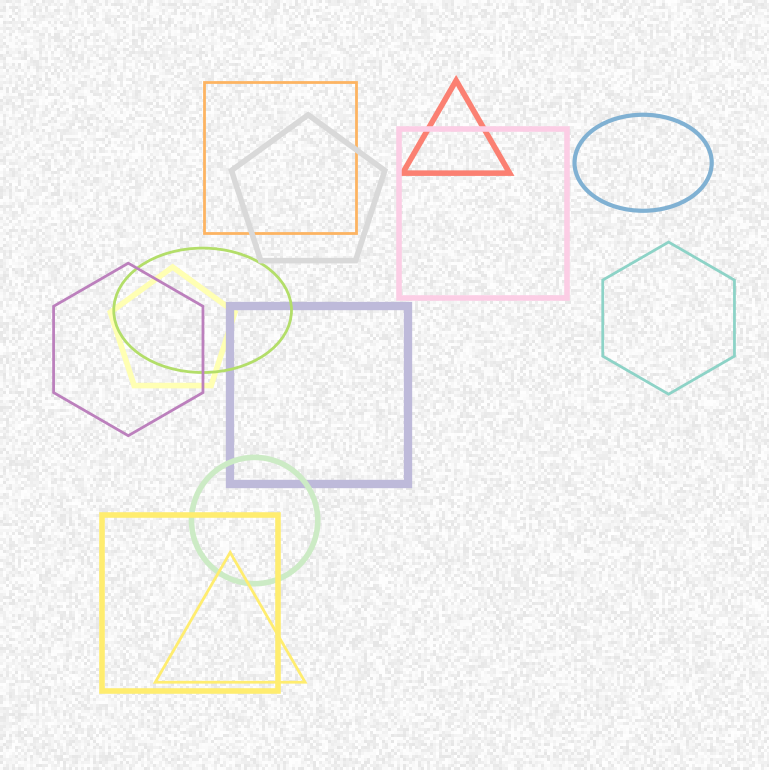[{"shape": "hexagon", "thickness": 1, "radius": 0.49, "center": [0.868, 0.587]}, {"shape": "pentagon", "thickness": 2, "radius": 0.43, "center": [0.224, 0.568]}, {"shape": "square", "thickness": 3, "radius": 0.58, "center": [0.414, 0.487]}, {"shape": "triangle", "thickness": 2, "radius": 0.4, "center": [0.592, 0.815]}, {"shape": "oval", "thickness": 1.5, "radius": 0.45, "center": [0.835, 0.789]}, {"shape": "square", "thickness": 1, "radius": 0.49, "center": [0.364, 0.795]}, {"shape": "oval", "thickness": 1, "radius": 0.58, "center": [0.263, 0.597]}, {"shape": "square", "thickness": 2, "radius": 0.55, "center": [0.627, 0.723]}, {"shape": "pentagon", "thickness": 2, "radius": 0.52, "center": [0.4, 0.746]}, {"shape": "hexagon", "thickness": 1, "radius": 0.56, "center": [0.167, 0.546]}, {"shape": "circle", "thickness": 2, "radius": 0.41, "center": [0.331, 0.324]}, {"shape": "triangle", "thickness": 1, "radius": 0.56, "center": [0.299, 0.17]}, {"shape": "square", "thickness": 2, "radius": 0.57, "center": [0.247, 0.217]}]